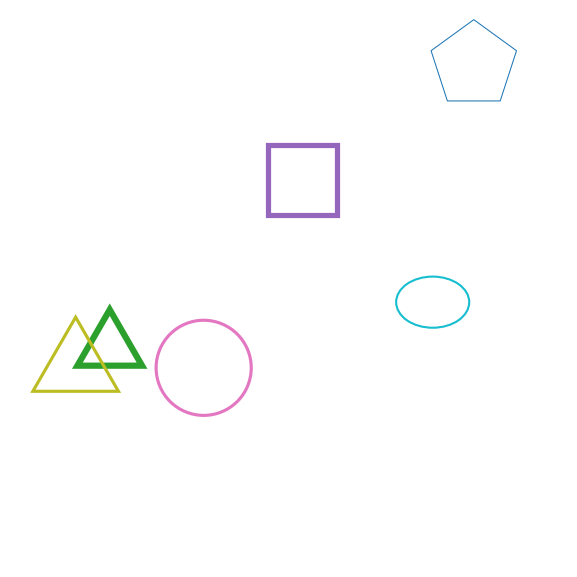[{"shape": "pentagon", "thickness": 0.5, "radius": 0.39, "center": [0.82, 0.887]}, {"shape": "triangle", "thickness": 3, "radius": 0.32, "center": [0.19, 0.398]}, {"shape": "square", "thickness": 2.5, "radius": 0.3, "center": [0.524, 0.688]}, {"shape": "circle", "thickness": 1.5, "radius": 0.41, "center": [0.353, 0.362]}, {"shape": "triangle", "thickness": 1.5, "radius": 0.43, "center": [0.131, 0.364]}, {"shape": "oval", "thickness": 1, "radius": 0.32, "center": [0.749, 0.476]}]